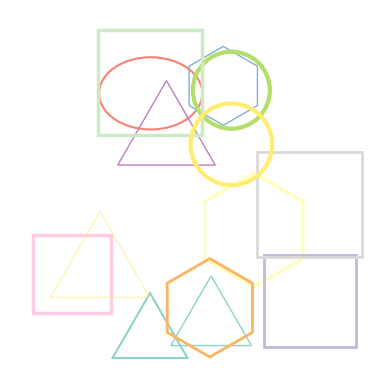[{"shape": "triangle", "thickness": 1, "radius": 0.6, "center": [0.548, 0.163]}, {"shape": "triangle", "thickness": 1.5, "radius": 0.56, "center": [0.39, 0.126]}, {"shape": "hexagon", "thickness": 2, "radius": 0.74, "center": [0.659, 0.403]}, {"shape": "square", "thickness": 2, "radius": 0.59, "center": [0.805, 0.218]}, {"shape": "oval", "thickness": 1.5, "radius": 0.67, "center": [0.391, 0.757]}, {"shape": "hexagon", "thickness": 1, "radius": 0.51, "center": [0.58, 0.777]}, {"shape": "hexagon", "thickness": 2, "radius": 0.64, "center": [0.545, 0.201]}, {"shape": "circle", "thickness": 3, "radius": 0.5, "center": [0.601, 0.766]}, {"shape": "square", "thickness": 2.5, "radius": 0.51, "center": [0.187, 0.289]}, {"shape": "square", "thickness": 2, "radius": 0.68, "center": [0.805, 0.468]}, {"shape": "triangle", "thickness": 1, "radius": 0.73, "center": [0.432, 0.644]}, {"shape": "square", "thickness": 2.5, "radius": 0.68, "center": [0.39, 0.786]}, {"shape": "circle", "thickness": 3, "radius": 0.53, "center": [0.601, 0.625]}, {"shape": "triangle", "thickness": 0.5, "radius": 0.74, "center": [0.26, 0.302]}]